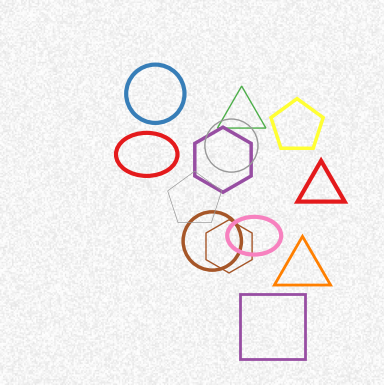[{"shape": "triangle", "thickness": 3, "radius": 0.35, "center": [0.834, 0.512]}, {"shape": "oval", "thickness": 3, "radius": 0.4, "center": [0.381, 0.599]}, {"shape": "circle", "thickness": 3, "radius": 0.38, "center": [0.403, 0.756]}, {"shape": "triangle", "thickness": 1, "radius": 0.36, "center": [0.628, 0.704]}, {"shape": "square", "thickness": 2, "radius": 0.42, "center": [0.709, 0.152]}, {"shape": "hexagon", "thickness": 2.5, "radius": 0.42, "center": [0.579, 0.585]}, {"shape": "triangle", "thickness": 2, "radius": 0.42, "center": [0.786, 0.302]}, {"shape": "pentagon", "thickness": 2.5, "radius": 0.36, "center": [0.772, 0.672]}, {"shape": "circle", "thickness": 2.5, "radius": 0.38, "center": [0.551, 0.374]}, {"shape": "hexagon", "thickness": 1, "radius": 0.35, "center": [0.595, 0.36]}, {"shape": "oval", "thickness": 3, "radius": 0.35, "center": [0.66, 0.388]}, {"shape": "circle", "thickness": 1, "radius": 0.34, "center": [0.601, 0.622]}, {"shape": "pentagon", "thickness": 0.5, "radius": 0.37, "center": [0.506, 0.481]}]